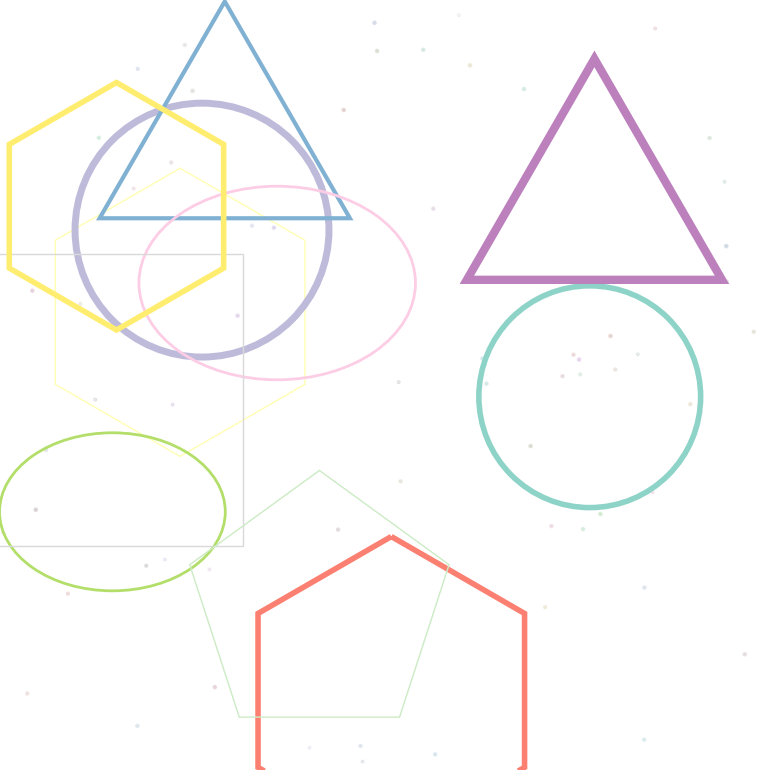[{"shape": "circle", "thickness": 2, "radius": 0.72, "center": [0.766, 0.485]}, {"shape": "hexagon", "thickness": 0.5, "radius": 0.94, "center": [0.234, 0.594]}, {"shape": "circle", "thickness": 2.5, "radius": 0.82, "center": [0.262, 0.701]}, {"shape": "hexagon", "thickness": 2, "radius": 1.0, "center": [0.508, 0.103]}, {"shape": "triangle", "thickness": 1.5, "radius": 0.94, "center": [0.292, 0.81]}, {"shape": "oval", "thickness": 1, "radius": 0.73, "center": [0.146, 0.335]}, {"shape": "oval", "thickness": 1, "radius": 0.9, "center": [0.36, 0.632]}, {"shape": "square", "thickness": 0.5, "radius": 0.95, "center": [0.126, 0.481]}, {"shape": "triangle", "thickness": 3, "radius": 0.96, "center": [0.772, 0.732]}, {"shape": "pentagon", "thickness": 0.5, "radius": 0.89, "center": [0.415, 0.212]}, {"shape": "hexagon", "thickness": 2, "radius": 0.8, "center": [0.151, 0.732]}]